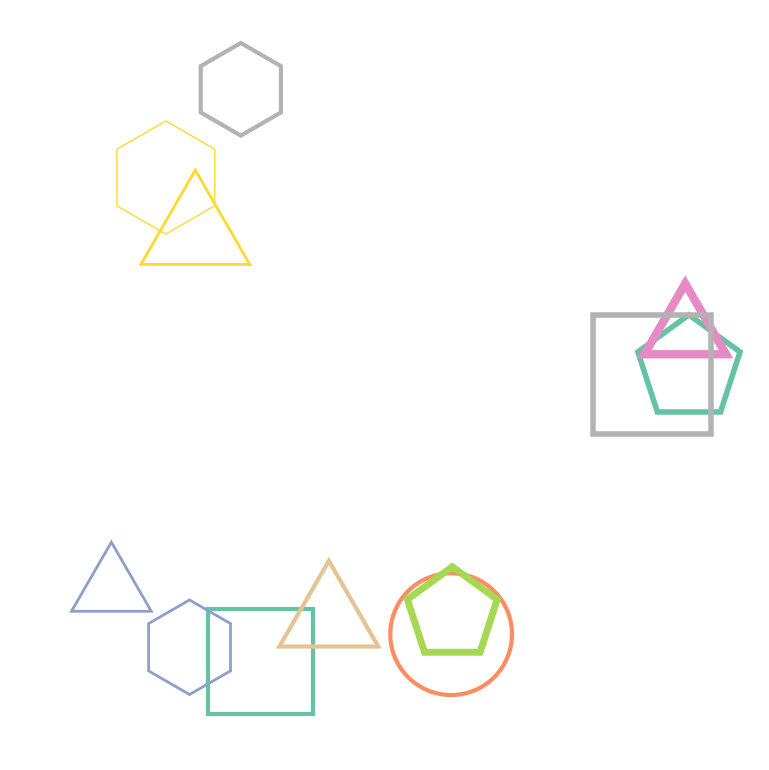[{"shape": "square", "thickness": 1.5, "radius": 0.34, "center": [0.338, 0.141]}, {"shape": "pentagon", "thickness": 2, "radius": 0.35, "center": [0.895, 0.521]}, {"shape": "circle", "thickness": 1.5, "radius": 0.4, "center": [0.586, 0.176]}, {"shape": "hexagon", "thickness": 1, "radius": 0.31, "center": [0.246, 0.159]}, {"shape": "triangle", "thickness": 1, "radius": 0.3, "center": [0.145, 0.236]}, {"shape": "triangle", "thickness": 3, "radius": 0.31, "center": [0.89, 0.571]}, {"shape": "pentagon", "thickness": 2.5, "radius": 0.31, "center": [0.587, 0.203]}, {"shape": "hexagon", "thickness": 0.5, "radius": 0.37, "center": [0.215, 0.769]}, {"shape": "triangle", "thickness": 1, "radius": 0.41, "center": [0.254, 0.697]}, {"shape": "triangle", "thickness": 1.5, "radius": 0.37, "center": [0.427, 0.197]}, {"shape": "square", "thickness": 2, "radius": 0.39, "center": [0.847, 0.514]}, {"shape": "hexagon", "thickness": 1.5, "radius": 0.3, "center": [0.313, 0.884]}]